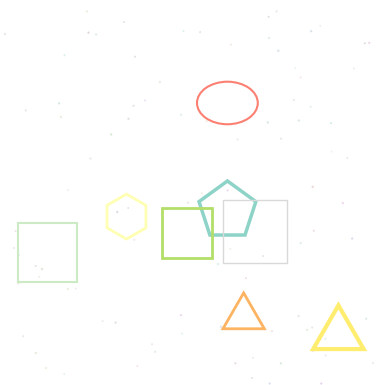[{"shape": "pentagon", "thickness": 2.5, "radius": 0.39, "center": [0.591, 0.452]}, {"shape": "hexagon", "thickness": 2, "radius": 0.29, "center": [0.329, 0.437]}, {"shape": "oval", "thickness": 1.5, "radius": 0.39, "center": [0.591, 0.733]}, {"shape": "triangle", "thickness": 2, "radius": 0.31, "center": [0.633, 0.177]}, {"shape": "square", "thickness": 2, "radius": 0.32, "center": [0.485, 0.394]}, {"shape": "square", "thickness": 1, "radius": 0.42, "center": [0.662, 0.399]}, {"shape": "square", "thickness": 1.5, "radius": 0.38, "center": [0.123, 0.345]}, {"shape": "triangle", "thickness": 3, "radius": 0.38, "center": [0.879, 0.131]}]